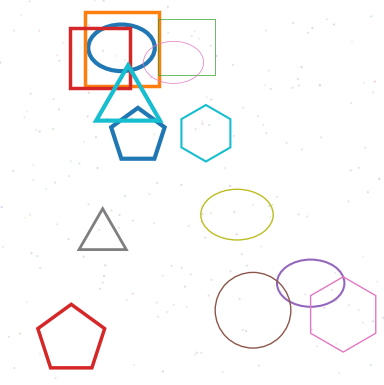[{"shape": "pentagon", "thickness": 3, "radius": 0.37, "center": [0.358, 0.647]}, {"shape": "oval", "thickness": 3, "radius": 0.43, "center": [0.316, 0.876]}, {"shape": "square", "thickness": 2.5, "radius": 0.48, "center": [0.317, 0.872]}, {"shape": "square", "thickness": 0.5, "radius": 0.37, "center": [0.484, 0.878]}, {"shape": "pentagon", "thickness": 2.5, "radius": 0.46, "center": [0.185, 0.118]}, {"shape": "square", "thickness": 2.5, "radius": 0.39, "center": [0.259, 0.848]}, {"shape": "oval", "thickness": 1.5, "radius": 0.44, "center": [0.807, 0.264]}, {"shape": "circle", "thickness": 1, "radius": 0.49, "center": [0.657, 0.194]}, {"shape": "oval", "thickness": 0.5, "radius": 0.39, "center": [0.451, 0.838]}, {"shape": "hexagon", "thickness": 1, "radius": 0.49, "center": [0.891, 0.183]}, {"shape": "triangle", "thickness": 2, "radius": 0.35, "center": [0.267, 0.387]}, {"shape": "oval", "thickness": 1, "radius": 0.47, "center": [0.616, 0.443]}, {"shape": "hexagon", "thickness": 1.5, "radius": 0.37, "center": [0.535, 0.654]}, {"shape": "triangle", "thickness": 3, "radius": 0.48, "center": [0.333, 0.735]}]